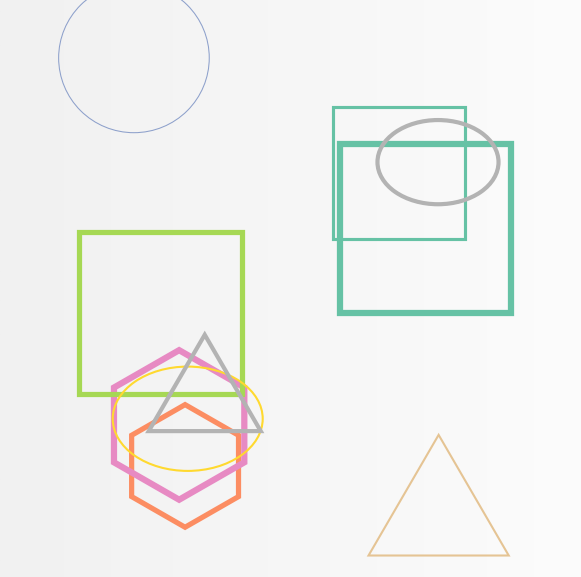[{"shape": "square", "thickness": 3, "radius": 0.73, "center": [0.732, 0.603]}, {"shape": "square", "thickness": 1.5, "radius": 0.57, "center": [0.687, 0.7]}, {"shape": "hexagon", "thickness": 2.5, "radius": 0.53, "center": [0.318, 0.192]}, {"shape": "circle", "thickness": 0.5, "radius": 0.65, "center": [0.23, 0.899]}, {"shape": "hexagon", "thickness": 3, "radius": 0.65, "center": [0.308, 0.263]}, {"shape": "square", "thickness": 2.5, "radius": 0.7, "center": [0.276, 0.457]}, {"shape": "oval", "thickness": 1, "radius": 0.65, "center": [0.323, 0.274]}, {"shape": "triangle", "thickness": 1, "radius": 0.7, "center": [0.755, 0.107]}, {"shape": "triangle", "thickness": 2, "radius": 0.56, "center": [0.352, 0.308]}, {"shape": "oval", "thickness": 2, "radius": 0.52, "center": [0.754, 0.718]}]